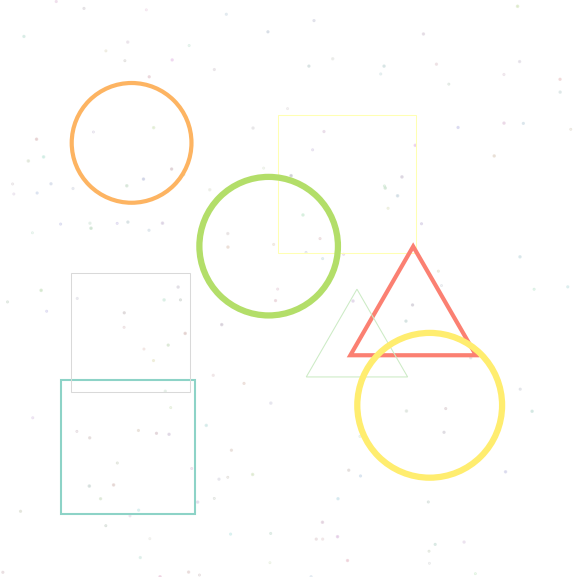[{"shape": "square", "thickness": 1, "radius": 0.58, "center": [0.222, 0.225]}, {"shape": "square", "thickness": 0.5, "radius": 0.6, "center": [0.601, 0.68]}, {"shape": "triangle", "thickness": 2, "radius": 0.63, "center": [0.715, 0.447]}, {"shape": "circle", "thickness": 2, "radius": 0.52, "center": [0.228, 0.752]}, {"shape": "circle", "thickness": 3, "radius": 0.6, "center": [0.465, 0.573]}, {"shape": "square", "thickness": 0.5, "radius": 0.52, "center": [0.226, 0.423]}, {"shape": "triangle", "thickness": 0.5, "radius": 0.51, "center": [0.618, 0.397]}, {"shape": "circle", "thickness": 3, "radius": 0.63, "center": [0.744, 0.297]}]